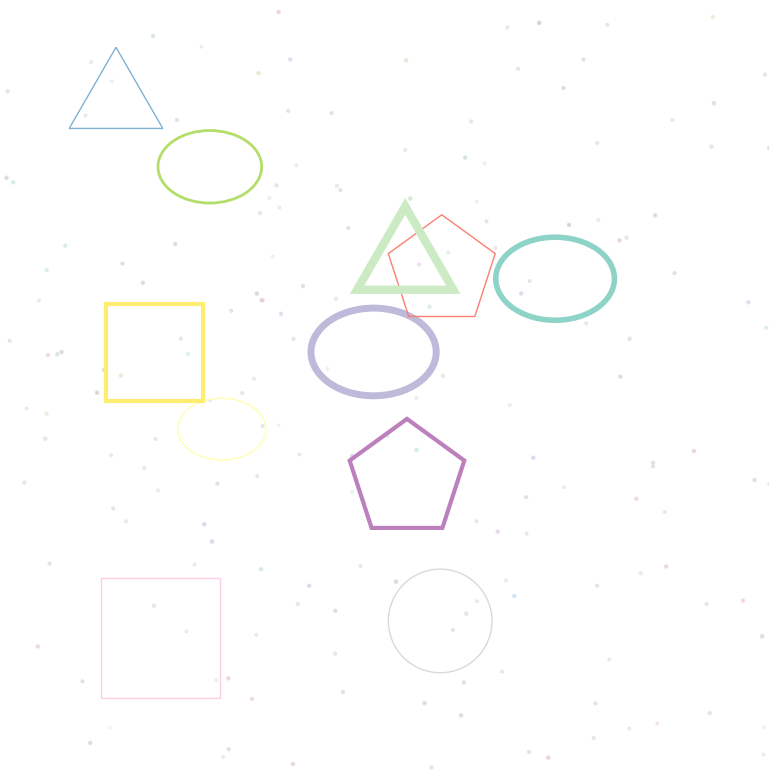[{"shape": "oval", "thickness": 2, "radius": 0.39, "center": [0.721, 0.638]}, {"shape": "oval", "thickness": 0.5, "radius": 0.29, "center": [0.288, 0.443]}, {"shape": "oval", "thickness": 2.5, "radius": 0.41, "center": [0.485, 0.543]}, {"shape": "pentagon", "thickness": 0.5, "radius": 0.36, "center": [0.574, 0.648]}, {"shape": "triangle", "thickness": 0.5, "radius": 0.35, "center": [0.151, 0.868]}, {"shape": "oval", "thickness": 1, "radius": 0.34, "center": [0.273, 0.783]}, {"shape": "square", "thickness": 0.5, "radius": 0.39, "center": [0.209, 0.171]}, {"shape": "circle", "thickness": 0.5, "radius": 0.34, "center": [0.572, 0.194]}, {"shape": "pentagon", "thickness": 1.5, "radius": 0.39, "center": [0.529, 0.378]}, {"shape": "triangle", "thickness": 3, "radius": 0.36, "center": [0.526, 0.66]}, {"shape": "square", "thickness": 1.5, "radius": 0.31, "center": [0.201, 0.542]}]